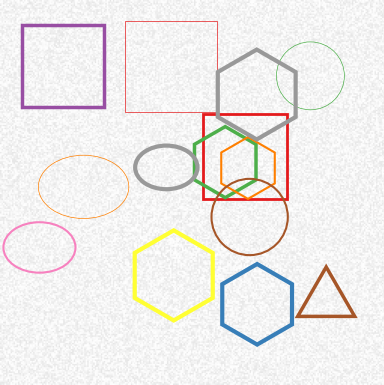[{"shape": "square", "thickness": 2, "radius": 0.55, "center": [0.637, 0.593]}, {"shape": "square", "thickness": 0.5, "radius": 0.59, "center": [0.445, 0.827]}, {"shape": "hexagon", "thickness": 3, "radius": 0.52, "center": [0.668, 0.21]}, {"shape": "circle", "thickness": 0.5, "radius": 0.44, "center": [0.806, 0.803]}, {"shape": "hexagon", "thickness": 2.5, "radius": 0.46, "center": [0.585, 0.579]}, {"shape": "square", "thickness": 2.5, "radius": 0.53, "center": [0.164, 0.829]}, {"shape": "hexagon", "thickness": 1.5, "radius": 0.4, "center": [0.644, 0.564]}, {"shape": "oval", "thickness": 0.5, "radius": 0.59, "center": [0.217, 0.515]}, {"shape": "hexagon", "thickness": 3, "radius": 0.59, "center": [0.451, 0.285]}, {"shape": "circle", "thickness": 1.5, "radius": 0.5, "center": [0.648, 0.436]}, {"shape": "triangle", "thickness": 2.5, "radius": 0.43, "center": [0.847, 0.221]}, {"shape": "oval", "thickness": 1.5, "radius": 0.47, "center": [0.102, 0.357]}, {"shape": "oval", "thickness": 3, "radius": 0.4, "center": [0.432, 0.565]}, {"shape": "hexagon", "thickness": 3, "radius": 0.58, "center": [0.667, 0.755]}]